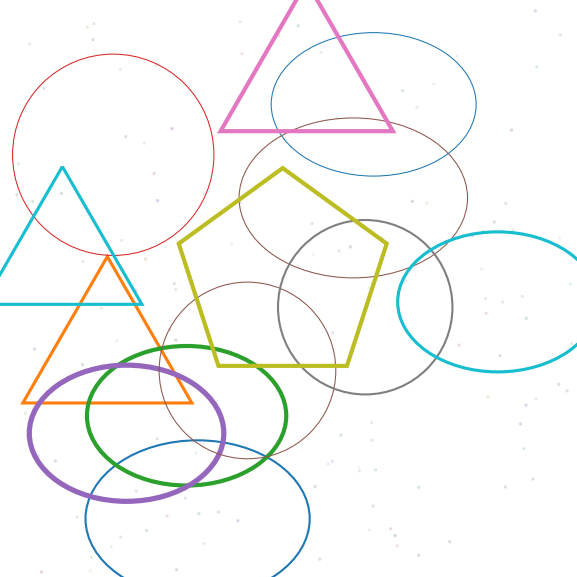[{"shape": "oval", "thickness": 1, "radius": 0.97, "center": [0.342, 0.101]}, {"shape": "oval", "thickness": 0.5, "radius": 0.89, "center": [0.647, 0.818]}, {"shape": "triangle", "thickness": 1.5, "radius": 0.84, "center": [0.186, 0.386]}, {"shape": "oval", "thickness": 2, "radius": 0.86, "center": [0.323, 0.279]}, {"shape": "circle", "thickness": 0.5, "radius": 0.87, "center": [0.196, 0.731]}, {"shape": "oval", "thickness": 2.5, "radius": 0.84, "center": [0.219, 0.249]}, {"shape": "circle", "thickness": 0.5, "radius": 0.76, "center": [0.429, 0.358]}, {"shape": "oval", "thickness": 0.5, "radius": 0.99, "center": [0.612, 0.656]}, {"shape": "triangle", "thickness": 2, "radius": 0.86, "center": [0.531, 0.858]}, {"shape": "circle", "thickness": 1, "radius": 0.76, "center": [0.632, 0.467]}, {"shape": "pentagon", "thickness": 2, "radius": 0.95, "center": [0.49, 0.519]}, {"shape": "oval", "thickness": 1.5, "radius": 0.87, "center": [0.862, 0.476]}, {"shape": "triangle", "thickness": 1.5, "radius": 0.8, "center": [0.108, 0.552]}]